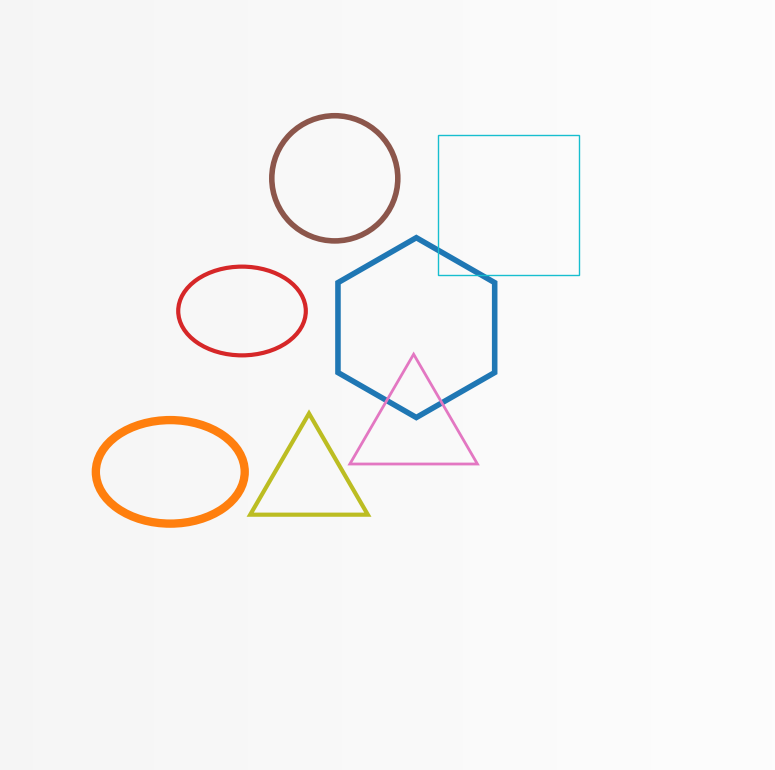[{"shape": "hexagon", "thickness": 2, "radius": 0.58, "center": [0.537, 0.575]}, {"shape": "oval", "thickness": 3, "radius": 0.48, "center": [0.22, 0.387]}, {"shape": "oval", "thickness": 1.5, "radius": 0.41, "center": [0.312, 0.596]}, {"shape": "circle", "thickness": 2, "radius": 0.41, "center": [0.432, 0.768]}, {"shape": "triangle", "thickness": 1, "radius": 0.48, "center": [0.534, 0.445]}, {"shape": "triangle", "thickness": 1.5, "radius": 0.44, "center": [0.399, 0.375]}, {"shape": "square", "thickness": 0.5, "radius": 0.45, "center": [0.657, 0.734]}]